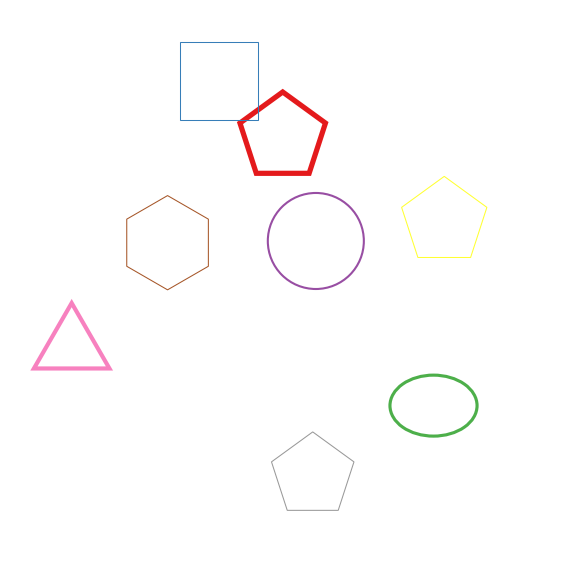[{"shape": "pentagon", "thickness": 2.5, "radius": 0.39, "center": [0.49, 0.762]}, {"shape": "square", "thickness": 0.5, "radius": 0.34, "center": [0.379, 0.859]}, {"shape": "oval", "thickness": 1.5, "radius": 0.38, "center": [0.751, 0.297]}, {"shape": "circle", "thickness": 1, "radius": 0.42, "center": [0.547, 0.582]}, {"shape": "pentagon", "thickness": 0.5, "radius": 0.39, "center": [0.769, 0.616]}, {"shape": "hexagon", "thickness": 0.5, "radius": 0.41, "center": [0.29, 0.579]}, {"shape": "triangle", "thickness": 2, "radius": 0.38, "center": [0.124, 0.399]}, {"shape": "pentagon", "thickness": 0.5, "radius": 0.38, "center": [0.542, 0.176]}]